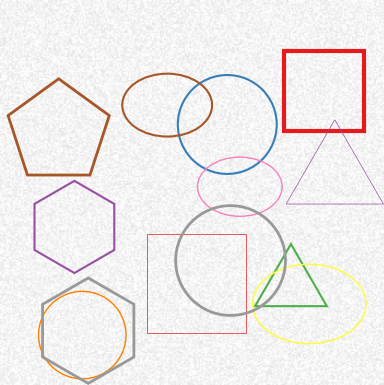[{"shape": "square", "thickness": 0.5, "radius": 0.64, "center": [0.51, 0.264]}, {"shape": "square", "thickness": 3, "radius": 0.52, "center": [0.841, 0.763]}, {"shape": "circle", "thickness": 1.5, "radius": 0.64, "center": [0.59, 0.677]}, {"shape": "triangle", "thickness": 1.5, "radius": 0.54, "center": [0.756, 0.259]}, {"shape": "hexagon", "thickness": 1.5, "radius": 0.6, "center": [0.193, 0.411]}, {"shape": "triangle", "thickness": 0.5, "radius": 0.73, "center": [0.87, 0.543]}, {"shape": "circle", "thickness": 1, "radius": 0.57, "center": [0.214, 0.13]}, {"shape": "oval", "thickness": 1, "radius": 0.74, "center": [0.804, 0.211]}, {"shape": "oval", "thickness": 1.5, "radius": 0.58, "center": [0.434, 0.727]}, {"shape": "pentagon", "thickness": 2, "radius": 0.69, "center": [0.152, 0.657]}, {"shape": "oval", "thickness": 1, "radius": 0.55, "center": [0.623, 0.515]}, {"shape": "hexagon", "thickness": 2, "radius": 0.68, "center": [0.229, 0.141]}, {"shape": "circle", "thickness": 2, "radius": 0.71, "center": [0.599, 0.323]}]